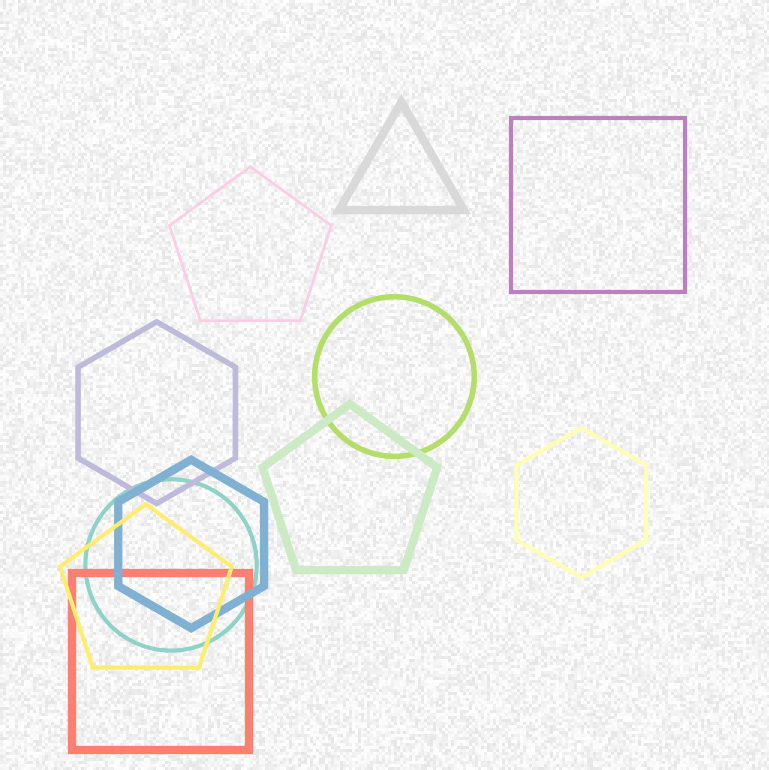[{"shape": "circle", "thickness": 1.5, "radius": 0.56, "center": [0.222, 0.266]}, {"shape": "hexagon", "thickness": 1.5, "radius": 0.49, "center": [0.755, 0.347]}, {"shape": "hexagon", "thickness": 2, "radius": 0.59, "center": [0.204, 0.464]}, {"shape": "square", "thickness": 3, "radius": 0.57, "center": [0.208, 0.141]}, {"shape": "hexagon", "thickness": 3, "radius": 0.55, "center": [0.248, 0.294]}, {"shape": "circle", "thickness": 2, "radius": 0.52, "center": [0.512, 0.511]}, {"shape": "pentagon", "thickness": 1, "radius": 0.55, "center": [0.325, 0.673]}, {"shape": "triangle", "thickness": 3, "radius": 0.47, "center": [0.521, 0.774]}, {"shape": "square", "thickness": 1.5, "radius": 0.57, "center": [0.777, 0.734]}, {"shape": "pentagon", "thickness": 3, "radius": 0.6, "center": [0.454, 0.356]}, {"shape": "pentagon", "thickness": 1.5, "radius": 0.59, "center": [0.189, 0.228]}]